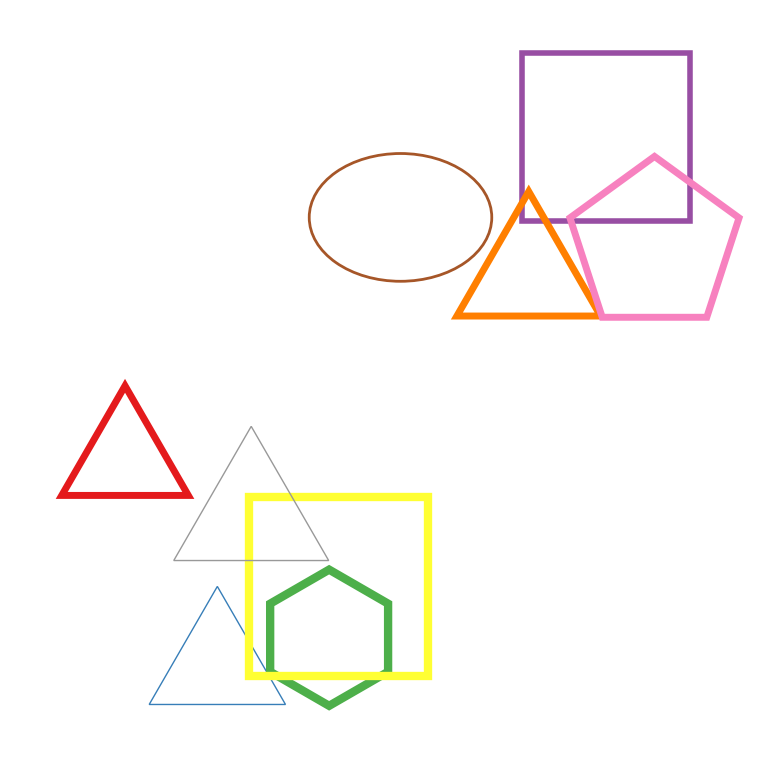[{"shape": "triangle", "thickness": 2.5, "radius": 0.47, "center": [0.162, 0.404]}, {"shape": "triangle", "thickness": 0.5, "radius": 0.51, "center": [0.282, 0.136]}, {"shape": "hexagon", "thickness": 3, "radius": 0.44, "center": [0.427, 0.172]}, {"shape": "square", "thickness": 2, "radius": 0.54, "center": [0.787, 0.822]}, {"shape": "triangle", "thickness": 2.5, "radius": 0.54, "center": [0.687, 0.643]}, {"shape": "square", "thickness": 3, "radius": 0.58, "center": [0.439, 0.239]}, {"shape": "oval", "thickness": 1, "radius": 0.59, "center": [0.52, 0.718]}, {"shape": "pentagon", "thickness": 2.5, "radius": 0.58, "center": [0.85, 0.681]}, {"shape": "triangle", "thickness": 0.5, "radius": 0.58, "center": [0.326, 0.33]}]